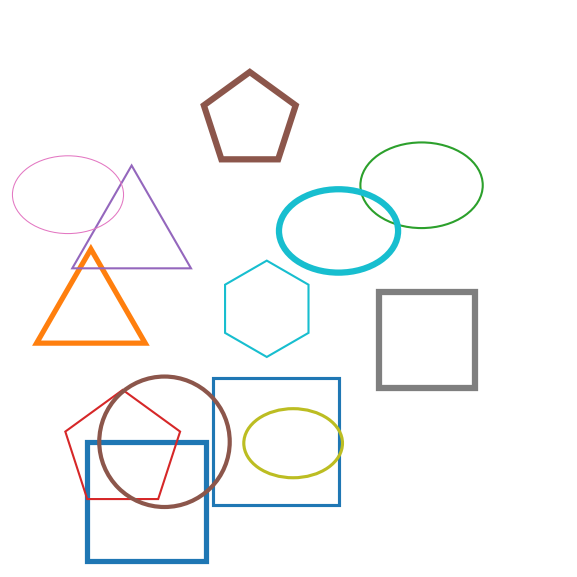[{"shape": "square", "thickness": 2.5, "radius": 0.52, "center": [0.254, 0.131]}, {"shape": "square", "thickness": 1.5, "radius": 0.55, "center": [0.478, 0.234]}, {"shape": "triangle", "thickness": 2.5, "radius": 0.54, "center": [0.157, 0.459]}, {"shape": "oval", "thickness": 1, "radius": 0.53, "center": [0.73, 0.678]}, {"shape": "pentagon", "thickness": 1, "radius": 0.52, "center": [0.212, 0.22]}, {"shape": "triangle", "thickness": 1, "radius": 0.59, "center": [0.228, 0.594]}, {"shape": "pentagon", "thickness": 3, "radius": 0.42, "center": [0.433, 0.791]}, {"shape": "circle", "thickness": 2, "radius": 0.56, "center": [0.285, 0.234]}, {"shape": "oval", "thickness": 0.5, "radius": 0.48, "center": [0.118, 0.662]}, {"shape": "square", "thickness": 3, "radius": 0.42, "center": [0.739, 0.411]}, {"shape": "oval", "thickness": 1.5, "radius": 0.43, "center": [0.508, 0.232]}, {"shape": "oval", "thickness": 3, "radius": 0.52, "center": [0.586, 0.599]}, {"shape": "hexagon", "thickness": 1, "radius": 0.42, "center": [0.462, 0.464]}]